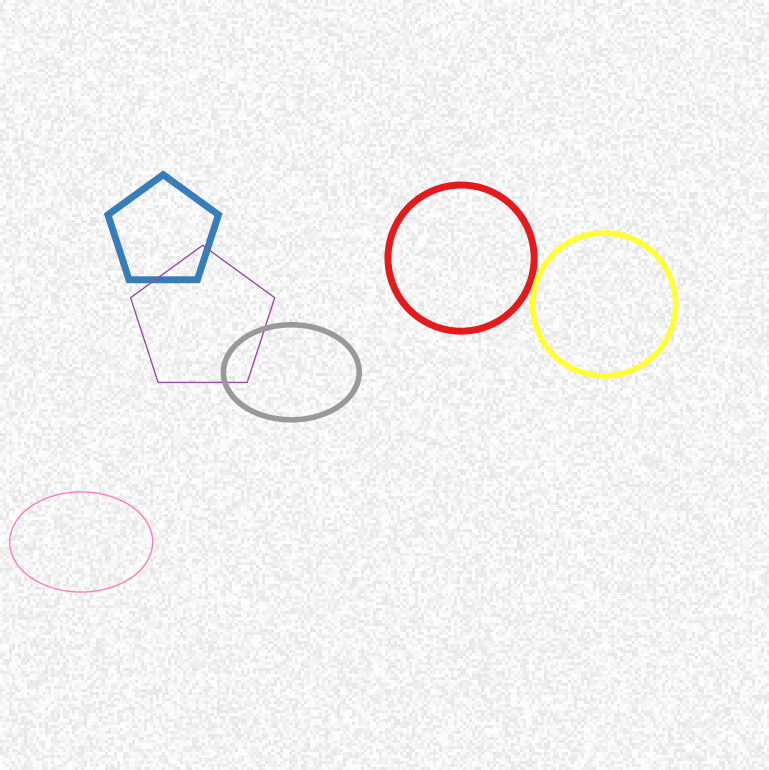[{"shape": "circle", "thickness": 2.5, "radius": 0.47, "center": [0.599, 0.665]}, {"shape": "pentagon", "thickness": 2.5, "radius": 0.38, "center": [0.212, 0.698]}, {"shape": "pentagon", "thickness": 0.5, "radius": 0.49, "center": [0.263, 0.583]}, {"shape": "circle", "thickness": 2, "radius": 0.46, "center": [0.785, 0.605]}, {"shape": "oval", "thickness": 0.5, "radius": 0.46, "center": [0.105, 0.296]}, {"shape": "oval", "thickness": 2, "radius": 0.44, "center": [0.378, 0.516]}]